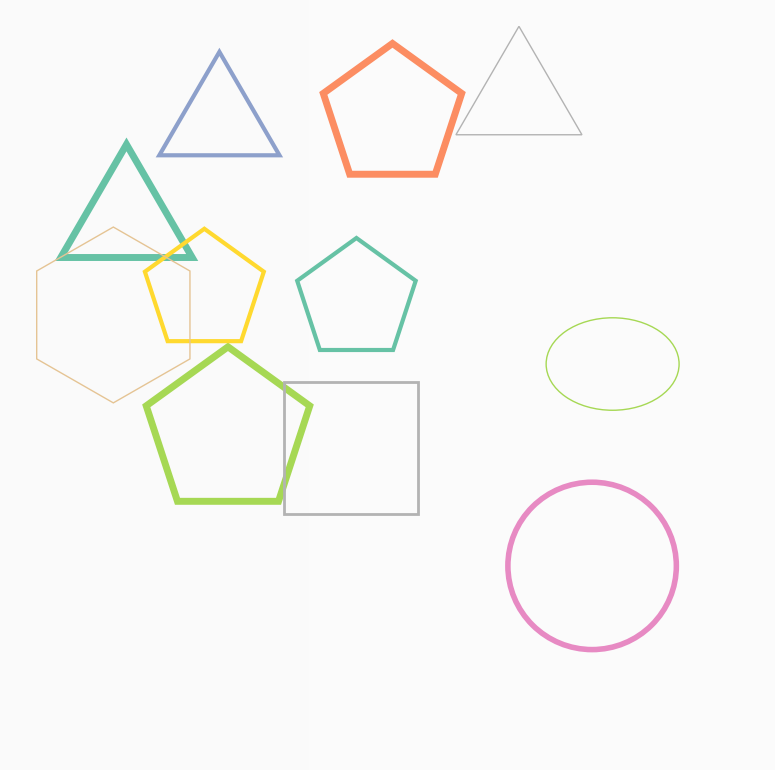[{"shape": "pentagon", "thickness": 1.5, "radius": 0.4, "center": [0.46, 0.611]}, {"shape": "triangle", "thickness": 2.5, "radius": 0.49, "center": [0.163, 0.715]}, {"shape": "pentagon", "thickness": 2.5, "radius": 0.47, "center": [0.506, 0.85]}, {"shape": "triangle", "thickness": 1.5, "radius": 0.45, "center": [0.283, 0.843]}, {"shape": "circle", "thickness": 2, "radius": 0.54, "center": [0.764, 0.265]}, {"shape": "pentagon", "thickness": 2.5, "radius": 0.55, "center": [0.294, 0.439]}, {"shape": "oval", "thickness": 0.5, "radius": 0.43, "center": [0.79, 0.527]}, {"shape": "pentagon", "thickness": 1.5, "radius": 0.4, "center": [0.264, 0.622]}, {"shape": "hexagon", "thickness": 0.5, "radius": 0.57, "center": [0.146, 0.591]}, {"shape": "square", "thickness": 1, "radius": 0.43, "center": [0.453, 0.418]}, {"shape": "triangle", "thickness": 0.5, "radius": 0.47, "center": [0.67, 0.872]}]